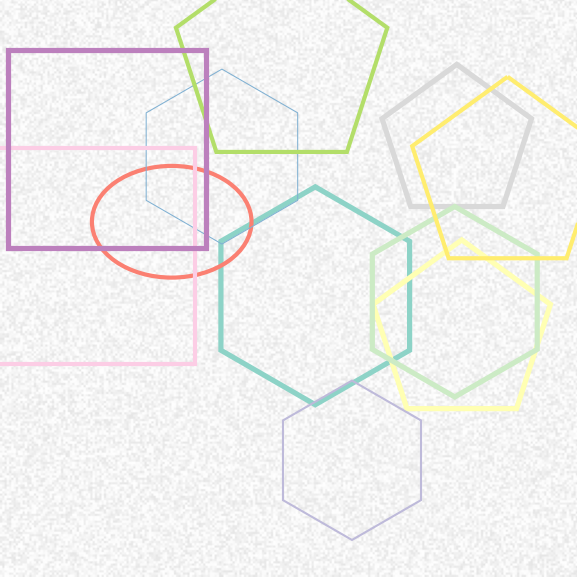[{"shape": "hexagon", "thickness": 2.5, "radius": 0.94, "center": [0.546, 0.487]}, {"shape": "pentagon", "thickness": 2.5, "radius": 0.81, "center": [0.8, 0.422]}, {"shape": "hexagon", "thickness": 1, "radius": 0.69, "center": [0.609, 0.202]}, {"shape": "oval", "thickness": 2, "radius": 0.69, "center": [0.297, 0.615]}, {"shape": "hexagon", "thickness": 0.5, "radius": 0.76, "center": [0.384, 0.728]}, {"shape": "pentagon", "thickness": 2, "radius": 0.96, "center": [0.488, 0.892]}, {"shape": "square", "thickness": 2, "radius": 0.94, "center": [0.15, 0.556]}, {"shape": "pentagon", "thickness": 2.5, "radius": 0.68, "center": [0.791, 0.752]}, {"shape": "square", "thickness": 2.5, "radius": 0.86, "center": [0.185, 0.741]}, {"shape": "hexagon", "thickness": 2.5, "radius": 0.82, "center": [0.787, 0.477]}, {"shape": "pentagon", "thickness": 2, "radius": 0.87, "center": [0.879, 0.692]}]